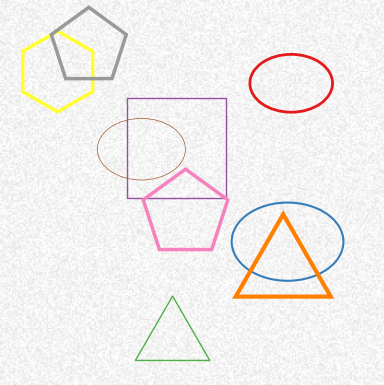[{"shape": "oval", "thickness": 2, "radius": 0.54, "center": [0.756, 0.784]}, {"shape": "oval", "thickness": 1.5, "radius": 0.73, "center": [0.747, 0.372]}, {"shape": "triangle", "thickness": 1, "radius": 0.56, "center": [0.448, 0.12]}, {"shape": "square", "thickness": 1, "radius": 0.64, "center": [0.458, 0.615]}, {"shape": "triangle", "thickness": 3, "radius": 0.71, "center": [0.736, 0.301]}, {"shape": "hexagon", "thickness": 2.5, "radius": 0.52, "center": [0.15, 0.814]}, {"shape": "oval", "thickness": 0.5, "radius": 0.57, "center": [0.367, 0.612]}, {"shape": "pentagon", "thickness": 2.5, "radius": 0.58, "center": [0.482, 0.445]}, {"shape": "pentagon", "thickness": 2.5, "radius": 0.51, "center": [0.231, 0.879]}]